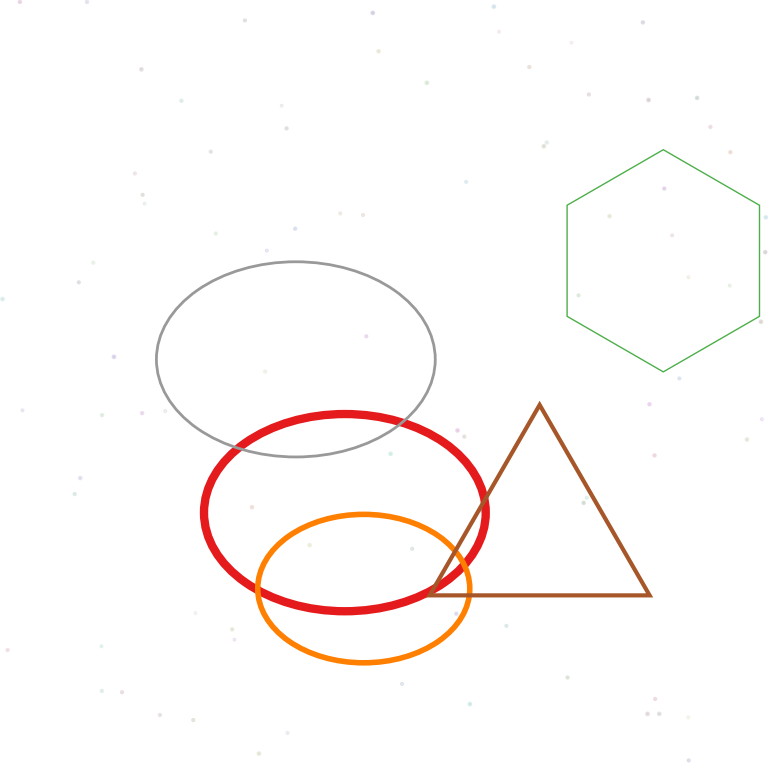[{"shape": "oval", "thickness": 3, "radius": 0.91, "center": [0.448, 0.334]}, {"shape": "hexagon", "thickness": 0.5, "radius": 0.72, "center": [0.861, 0.661]}, {"shape": "oval", "thickness": 2, "radius": 0.69, "center": [0.472, 0.236]}, {"shape": "triangle", "thickness": 1.5, "radius": 0.82, "center": [0.701, 0.309]}, {"shape": "oval", "thickness": 1, "radius": 0.91, "center": [0.384, 0.533]}]